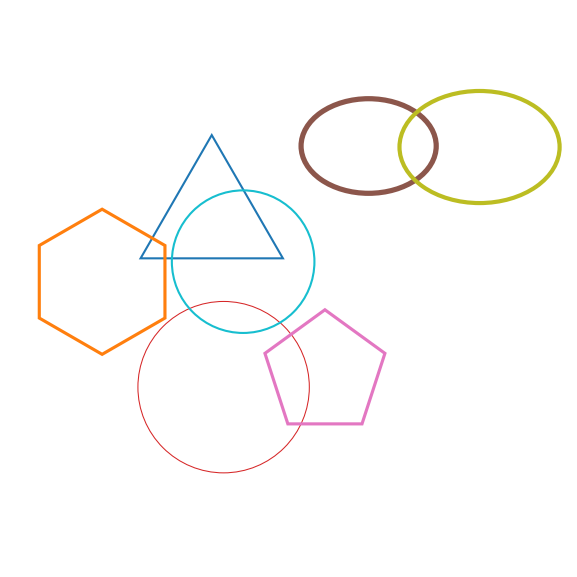[{"shape": "triangle", "thickness": 1, "radius": 0.71, "center": [0.367, 0.623]}, {"shape": "hexagon", "thickness": 1.5, "radius": 0.63, "center": [0.177, 0.511]}, {"shape": "circle", "thickness": 0.5, "radius": 0.74, "center": [0.387, 0.329]}, {"shape": "oval", "thickness": 2.5, "radius": 0.59, "center": [0.638, 0.746]}, {"shape": "pentagon", "thickness": 1.5, "radius": 0.55, "center": [0.563, 0.354]}, {"shape": "oval", "thickness": 2, "radius": 0.69, "center": [0.83, 0.745]}, {"shape": "circle", "thickness": 1, "radius": 0.62, "center": [0.421, 0.546]}]